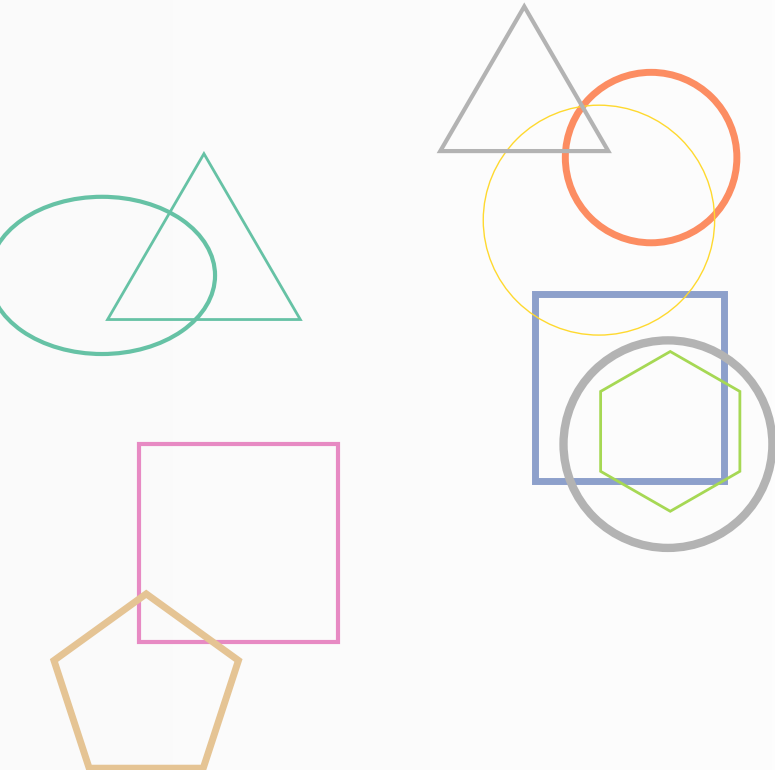[{"shape": "oval", "thickness": 1.5, "radius": 0.73, "center": [0.132, 0.642]}, {"shape": "triangle", "thickness": 1, "radius": 0.72, "center": [0.263, 0.657]}, {"shape": "circle", "thickness": 2.5, "radius": 0.55, "center": [0.84, 0.795]}, {"shape": "square", "thickness": 2.5, "radius": 0.61, "center": [0.812, 0.497]}, {"shape": "square", "thickness": 1.5, "radius": 0.64, "center": [0.308, 0.295]}, {"shape": "hexagon", "thickness": 1, "radius": 0.52, "center": [0.865, 0.44]}, {"shape": "circle", "thickness": 0.5, "radius": 0.75, "center": [0.773, 0.714]}, {"shape": "pentagon", "thickness": 2.5, "radius": 0.63, "center": [0.189, 0.104]}, {"shape": "circle", "thickness": 3, "radius": 0.67, "center": [0.862, 0.423]}, {"shape": "triangle", "thickness": 1.5, "radius": 0.63, "center": [0.676, 0.866]}]